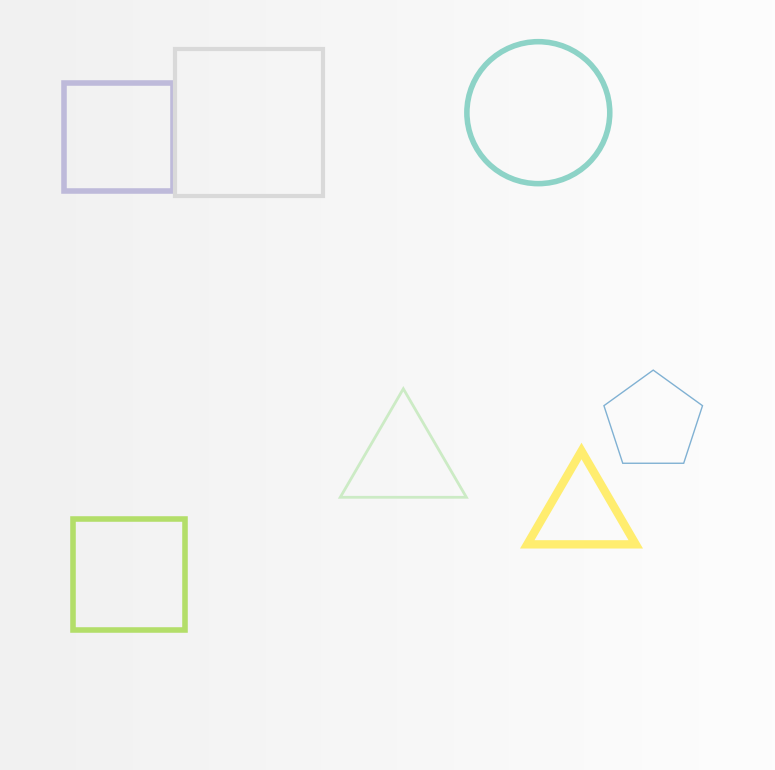[{"shape": "circle", "thickness": 2, "radius": 0.46, "center": [0.695, 0.854]}, {"shape": "square", "thickness": 2, "radius": 0.35, "center": [0.153, 0.822]}, {"shape": "pentagon", "thickness": 0.5, "radius": 0.33, "center": [0.843, 0.452]}, {"shape": "square", "thickness": 2, "radius": 0.36, "center": [0.167, 0.254]}, {"shape": "square", "thickness": 1.5, "radius": 0.48, "center": [0.321, 0.841]}, {"shape": "triangle", "thickness": 1, "radius": 0.47, "center": [0.52, 0.401]}, {"shape": "triangle", "thickness": 3, "radius": 0.4, "center": [0.75, 0.333]}]